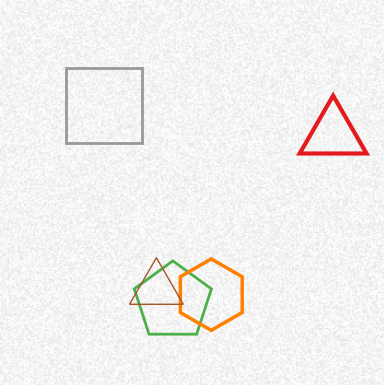[{"shape": "triangle", "thickness": 3, "radius": 0.5, "center": [0.865, 0.651]}, {"shape": "pentagon", "thickness": 2, "radius": 0.53, "center": [0.449, 0.217]}, {"shape": "hexagon", "thickness": 2.5, "radius": 0.46, "center": [0.549, 0.235]}, {"shape": "triangle", "thickness": 1, "radius": 0.4, "center": [0.406, 0.25]}, {"shape": "square", "thickness": 2, "radius": 0.49, "center": [0.27, 0.727]}]